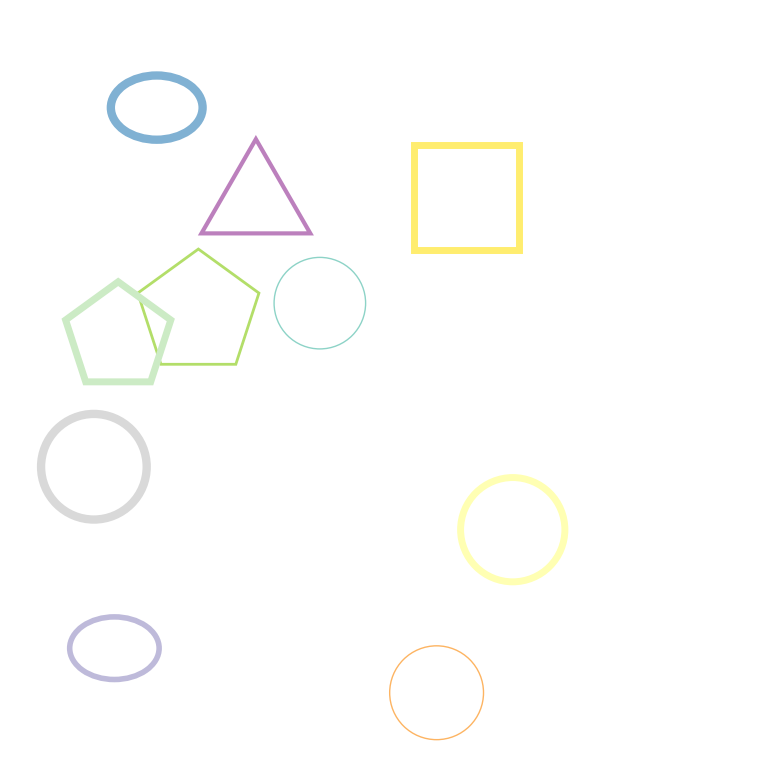[{"shape": "circle", "thickness": 0.5, "radius": 0.3, "center": [0.415, 0.606]}, {"shape": "circle", "thickness": 2.5, "radius": 0.34, "center": [0.666, 0.312]}, {"shape": "oval", "thickness": 2, "radius": 0.29, "center": [0.149, 0.158]}, {"shape": "oval", "thickness": 3, "radius": 0.3, "center": [0.204, 0.86]}, {"shape": "circle", "thickness": 0.5, "radius": 0.3, "center": [0.567, 0.1]}, {"shape": "pentagon", "thickness": 1, "radius": 0.41, "center": [0.258, 0.594]}, {"shape": "circle", "thickness": 3, "radius": 0.34, "center": [0.122, 0.394]}, {"shape": "triangle", "thickness": 1.5, "radius": 0.41, "center": [0.332, 0.738]}, {"shape": "pentagon", "thickness": 2.5, "radius": 0.36, "center": [0.154, 0.562]}, {"shape": "square", "thickness": 2.5, "radius": 0.34, "center": [0.606, 0.744]}]